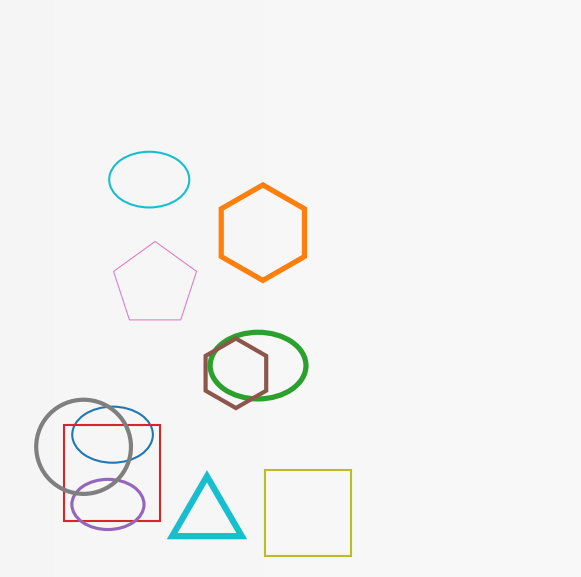[{"shape": "oval", "thickness": 1, "radius": 0.35, "center": [0.194, 0.246]}, {"shape": "hexagon", "thickness": 2.5, "radius": 0.41, "center": [0.452, 0.596]}, {"shape": "oval", "thickness": 2.5, "radius": 0.41, "center": [0.444, 0.366]}, {"shape": "square", "thickness": 1, "radius": 0.42, "center": [0.193, 0.181]}, {"shape": "oval", "thickness": 1.5, "radius": 0.31, "center": [0.186, 0.126]}, {"shape": "hexagon", "thickness": 2, "radius": 0.3, "center": [0.406, 0.353]}, {"shape": "pentagon", "thickness": 0.5, "radius": 0.38, "center": [0.267, 0.506]}, {"shape": "circle", "thickness": 2, "radius": 0.41, "center": [0.144, 0.225]}, {"shape": "square", "thickness": 1, "radius": 0.37, "center": [0.53, 0.111]}, {"shape": "triangle", "thickness": 3, "radius": 0.35, "center": [0.356, 0.105]}, {"shape": "oval", "thickness": 1, "radius": 0.34, "center": [0.257, 0.688]}]